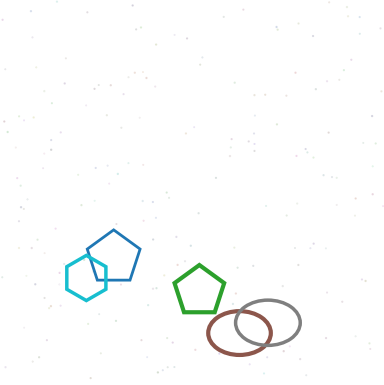[{"shape": "pentagon", "thickness": 2, "radius": 0.36, "center": [0.295, 0.331]}, {"shape": "pentagon", "thickness": 3, "radius": 0.34, "center": [0.518, 0.244]}, {"shape": "oval", "thickness": 3, "radius": 0.41, "center": [0.622, 0.135]}, {"shape": "oval", "thickness": 2.5, "radius": 0.42, "center": [0.696, 0.162]}, {"shape": "hexagon", "thickness": 2.5, "radius": 0.29, "center": [0.224, 0.278]}]